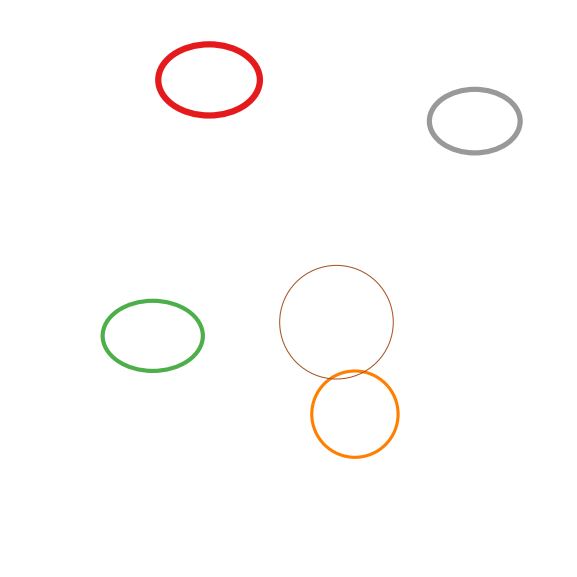[{"shape": "oval", "thickness": 3, "radius": 0.44, "center": [0.362, 0.861]}, {"shape": "oval", "thickness": 2, "radius": 0.43, "center": [0.265, 0.418]}, {"shape": "circle", "thickness": 1.5, "radius": 0.37, "center": [0.615, 0.282]}, {"shape": "circle", "thickness": 0.5, "radius": 0.49, "center": [0.583, 0.441]}, {"shape": "oval", "thickness": 2.5, "radius": 0.39, "center": [0.822, 0.789]}]